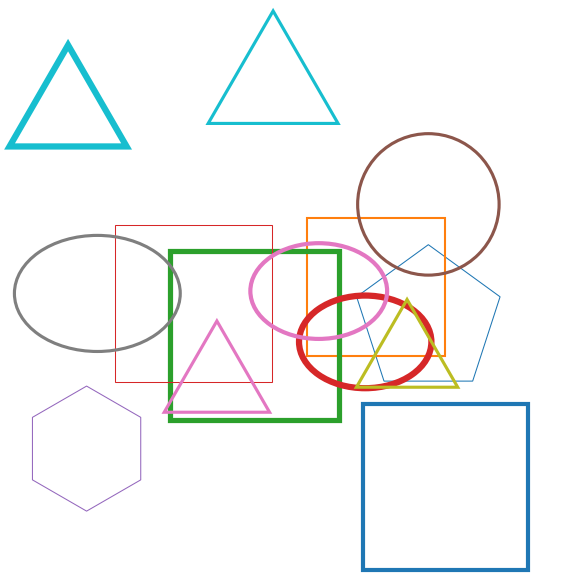[{"shape": "pentagon", "thickness": 0.5, "radius": 0.65, "center": [0.742, 0.445]}, {"shape": "square", "thickness": 2, "radius": 0.72, "center": [0.771, 0.156]}, {"shape": "square", "thickness": 1, "radius": 0.6, "center": [0.652, 0.502]}, {"shape": "square", "thickness": 2.5, "radius": 0.73, "center": [0.441, 0.419]}, {"shape": "oval", "thickness": 3, "radius": 0.57, "center": [0.632, 0.407]}, {"shape": "square", "thickness": 0.5, "radius": 0.68, "center": [0.334, 0.474]}, {"shape": "hexagon", "thickness": 0.5, "radius": 0.54, "center": [0.15, 0.222]}, {"shape": "circle", "thickness": 1.5, "radius": 0.61, "center": [0.742, 0.645]}, {"shape": "triangle", "thickness": 1.5, "radius": 0.53, "center": [0.376, 0.338]}, {"shape": "oval", "thickness": 2, "radius": 0.59, "center": [0.552, 0.495]}, {"shape": "oval", "thickness": 1.5, "radius": 0.72, "center": [0.169, 0.491]}, {"shape": "triangle", "thickness": 1.5, "radius": 0.51, "center": [0.705, 0.379]}, {"shape": "triangle", "thickness": 1.5, "radius": 0.65, "center": [0.473, 0.85]}, {"shape": "triangle", "thickness": 3, "radius": 0.59, "center": [0.118, 0.804]}]